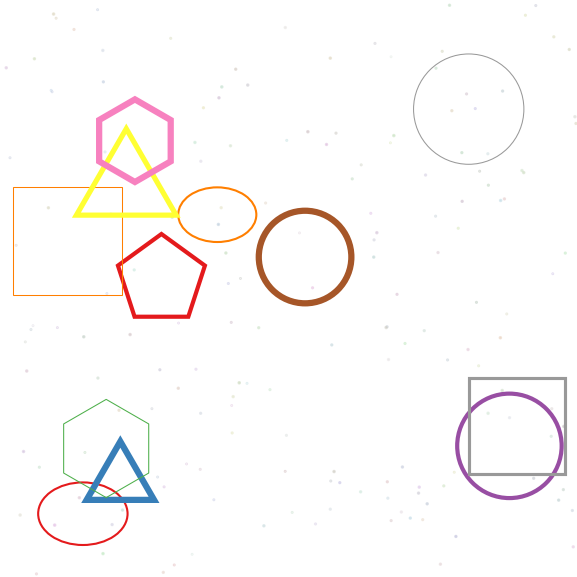[{"shape": "pentagon", "thickness": 2, "radius": 0.4, "center": [0.28, 0.515]}, {"shape": "oval", "thickness": 1, "radius": 0.39, "center": [0.143, 0.11]}, {"shape": "triangle", "thickness": 3, "radius": 0.34, "center": [0.208, 0.167]}, {"shape": "hexagon", "thickness": 0.5, "radius": 0.43, "center": [0.184, 0.223]}, {"shape": "circle", "thickness": 2, "radius": 0.45, "center": [0.882, 0.227]}, {"shape": "oval", "thickness": 1, "radius": 0.34, "center": [0.376, 0.627]}, {"shape": "square", "thickness": 0.5, "radius": 0.47, "center": [0.117, 0.582]}, {"shape": "triangle", "thickness": 2.5, "radius": 0.5, "center": [0.219, 0.676]}, {"shape": "circle", "thickness": 3, "radius": 0.4, "center": [0.528, 0.554]}, {"shape": "hexagon", "thickness": 3, "radius": 0.36, "center": [0.234, 0.756]}, {"shape": "circle", "thickness": 0.5, "radius": 0.48, "center": [0.812, 0.81]}, {"shape": "square", "thickness": 1.5, "radius": 0.42, "center": [0.895, 0.262]}]